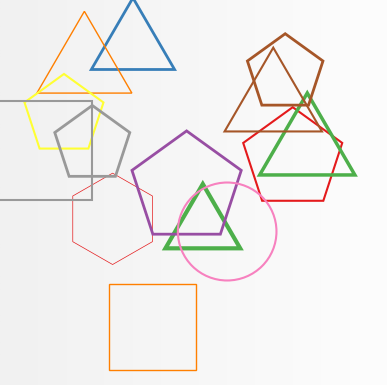[{"shape": "hexagon", "thickness": 0.5, "radius": 0.59, "center": [0.291, 0.432]}, {"shape": "pentagon", "thickness": 1.5, "radius": 0.67, "center": [0.755, 0.587]}, {"shape": "triangle", "thickness": 2, "radius": 0.62, "center": [0.343, 0.881]}, {"shape": "triangle", "thickness": 2.5, "radius": 0.71, "center": [0.793, 0.616]}, {"shape": "triangle", "thickness": 3, "radius": 0.56, "center": [0.523, 0.411]}, {"shape": "pentagon", "thickness": 2, "radius": 0.74, "center": [0.482, 0.512]}, {"shape": "triangle", "thickness": 1, "radius": 0.71, "center": [0.218, 0.829]}, {"shape": "square", "thickness": 1, "radius": 0.56, "center": [0.394, 0.151]}, {"shape": "pentagon", "thickness": 1.5, "radius": 0.54, "center": [0.165, 0.701]}, {"shape": "triangle", "thickness": 1.5, "radius": 0.73, "center": [0.705, 0.731]}, {"shape": "pentagon", "thickness": 2, "radius": 0.51, "center": [0.736, 0.81]}, {"shape": "circle", "thickness": 1.5, "radius": 0.64, "center": [0.586, 0.399]}, {"shape": "pentagon", "thickness": 2, "radius": 0.51, "center": [0.238, 0.624]}, {"shape": "square", "thickness": 1.5, "radius": 0.64, "center": [0.108, 0.609]}]